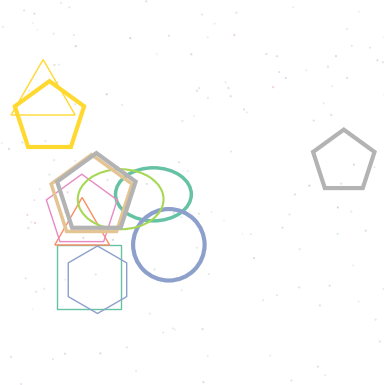[{"shape": "oval", "thickness": 2.5, "radius": 0.49, "center": [0.398, 0.495]}, {"shape": "square", "thickness": 1, "radius": 0.42, "center": [0.232, 0.28]}, {"shape": "triangle", "thickness": 1, "radius": 0.41, "center": [0.213, 0.405]}, {"shape": "hexagon", "thickness": 1, "radius": 0.44, "center": [0.253, 0.273]}, {"shape": "circle", "thickness": 3, "radius": 0.46, "center": [0.439, 0.364]}, {"shape": "pentagon", "thickness": 1, "radius": 0.48, "center": [0.212, 0.451]}, {"shape": "oval", "thickness": 1.5, "radius": 0.56, "center": [0.313, 0.482]}, {"shape": "pentagon", "thickness": 3, "radius": 0.47, "center": [0.129, 0.695]}, {"shape": "triangle", "thickness": 1, "radius": 0.48, "center": [0.112, 0.749]}, {"shape": "pentagon", "thickness": 2.5, "radius": 0.55, "center": [0.238, 0.488]}, {"shape": "pentagon", "thickness": 3, "radius": 0.54, "center": [0.25, 0.495]}, {"shape": "pentagon", "thickness": 3, "radius": 0.42, "center": [0.893, 0.579]}]